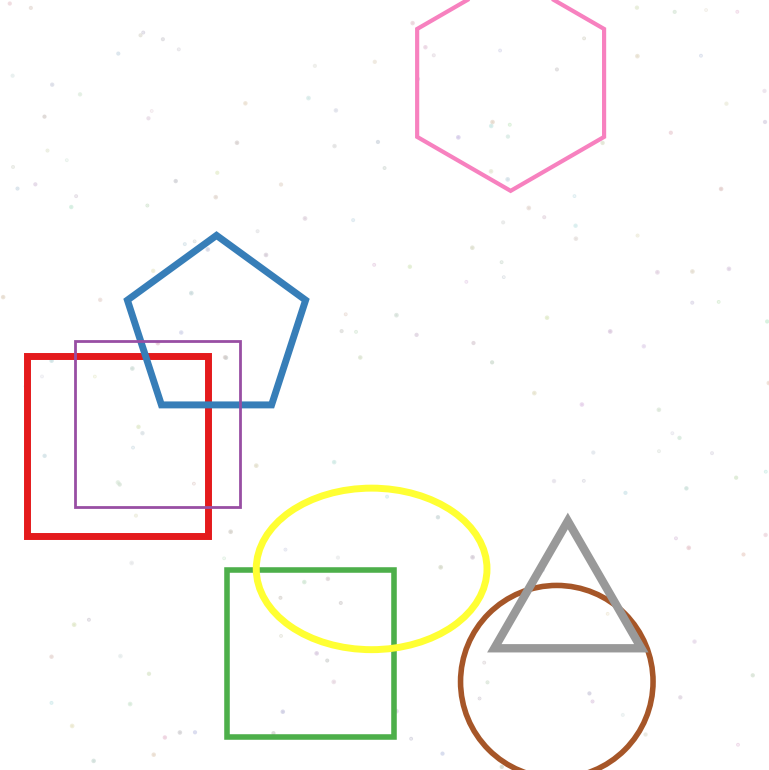[{"shape": "square", "thickness": 2.5, "radius": 0.59, "center": [0.153, 0.421]}, {"shape": "pentagon", "thickness": 2.5, "radius": 0.61, "center": [0.281, 0.573]}, {"shape": "square", "thickness": 2, "radius": 0.54, "center": [0.403, 0.152]}, {"shape": "square", "thickness": 1, "radius": 0.54, "center": [0.205, 0.449]}, {"shape": "oval", "thickness": 2.5, "radius": 0.75, "center": [0.483, 0.261]}, {"shape": "circle", "thickness": 2, "radius": 0.63, "center": [0.723, 0.115]}, {"shape": "hexagon", "thickness": 1.5, "radius": 0.7, "center": [0.663, 0.892]}, {"shape": "triangle", "thickness": 3, "radius": 0.55, "center": [0.737, 0.213]}]